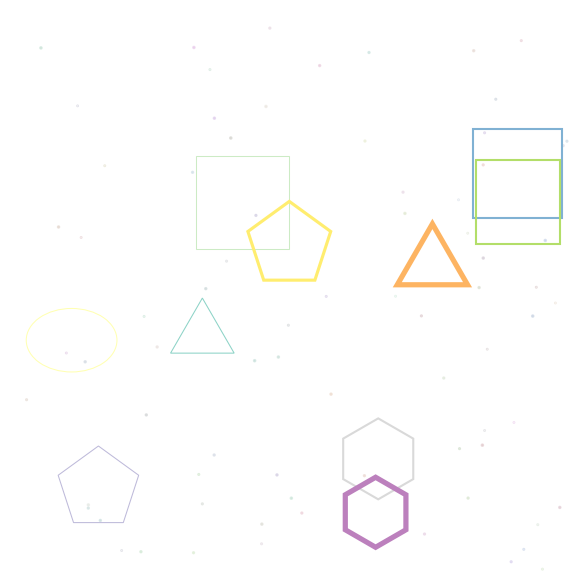[{"shape": "triangle", "thickness": 0.5, "radius": 0.32, "center": [0.35, 0.419]}, {"shape": "oval", "thickness": 0.5, "radius": 0.39, "center": [0.124, 0.41]}, {"shape": "pentagon", "thickness": 0.5, "radius": 0.37, "center": [0.17, 0.154]}, {"shape": "square", "thickness": 1, "radius": 0.38, "center": [0.895, 0.699]}, {"shape": "triangle", "thickness": 2.5, "radius": 0.35, "center": [0.749, 0.541]}, {"shape": "square", "thickness": 1, "radius": 0.36, "center": [0.897, 0.65]}, {"shape": "hexagon", "thickness": 1, "radius": 0.35, "center": [0.655, 0.205]}, {"shape": "hexagon", "thickness": 2.5, "radius": 0.3, "center": [0.65, 0.112]}, {"shape": "square", "thickness": 0.5, "radius": 0.4, "center": [0.42, 0.648]}, {"shape": "pentagon", "thickness": 1.5, "radius": 0.38, "center": [0.501, 0.575]}]